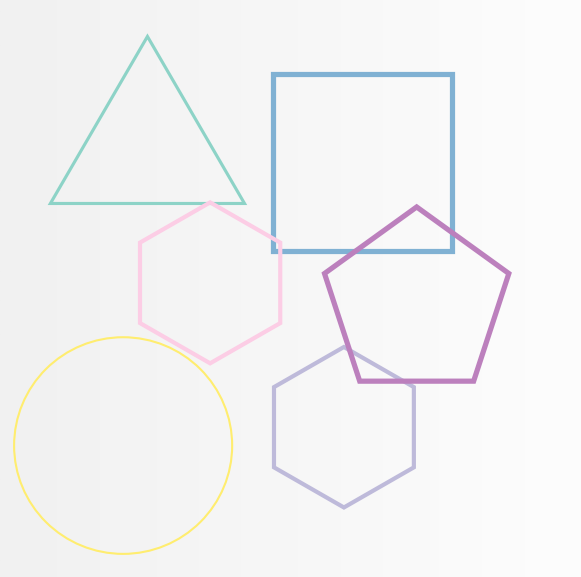[{"shape": "triangle", "thickness": 1.5, "radius": 0.96, "center": [0.254, 0.743]}, {"shape": "hexagon", "thickness": 2, "radius": 0.69, "center": [0.592, 0.259]}, {"shape": "square", "thickness": 2.5, "radius": 0.77, "center": [0.624, 0.718]}, {"shape": "hexagon", "thickness": 2, "radius": 0.7, "center": [0.362, 0.509]}, {"shape": "pentagon", "thickness": 2.5, "radius": 0.83, "center": [0.717, 0.474]}, {"shape": "circle", "thickness": 1, "radius": 0.94, "center": [0.212, 0.228]}]